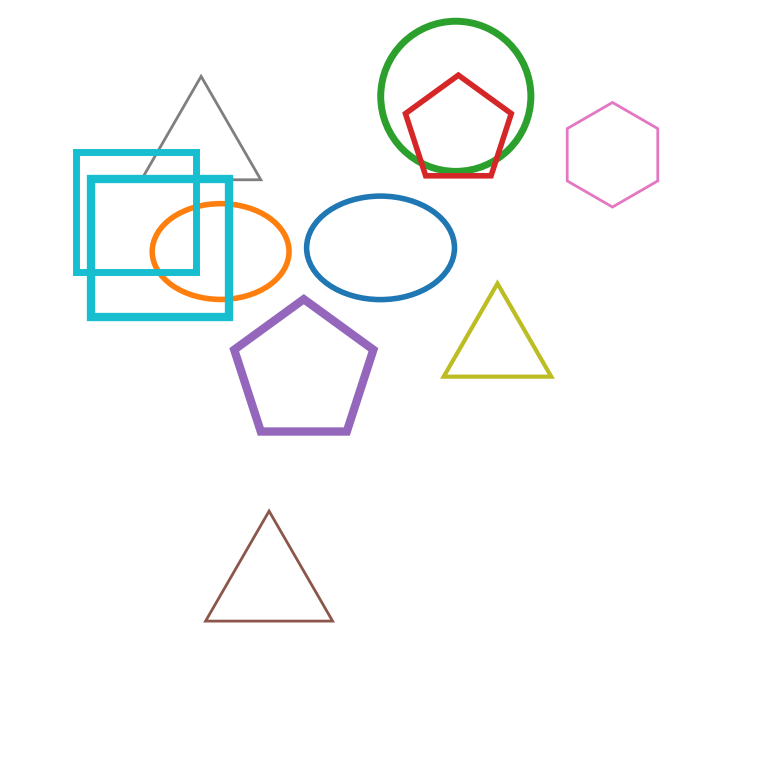[{"shape": "oval", "thickness": 2, "radius": 0.48, "center": [0.494, 0.678]}, {"shape": "oval", "thickness": 2, "radius": 0.44, "center": [0.287, 0.673]}, {"shape": "circle", "thickness": 2.5, "radius": 0.49, "center": [0.592, 0.875]}, {"shape": "pentagon", "thickness": 2, "radius": 0.36, "center": [0.595, 0.83]}, {"shape": "pentagon", "thickness": 3, "radius": 0.48, "center": [0.395, 0.516]}, {"shape": "triangle", "thickness": 1, "radius": 0.48, "center": [0.349, 0.241]}, {"shape": "hexagon", "thickness": 1, "radius": 0.34, "center": [0.795, 0.799]}, {"shape": "triangle", "thickness": 1, "radius": 0.45, "center": [0.261, 0.811]}, {"shape": "triangle", "thickness": 1.5, "radius": 0.4, "center": [0.646, 0.551]}, {"shape": "square", "thickness": 3, "radius": 0.45, "center": [0.208, 0.678]}, {"shape": "square", "thickness": 2.5, "radius": 0.39, "center": [0.177, 0.724]}]